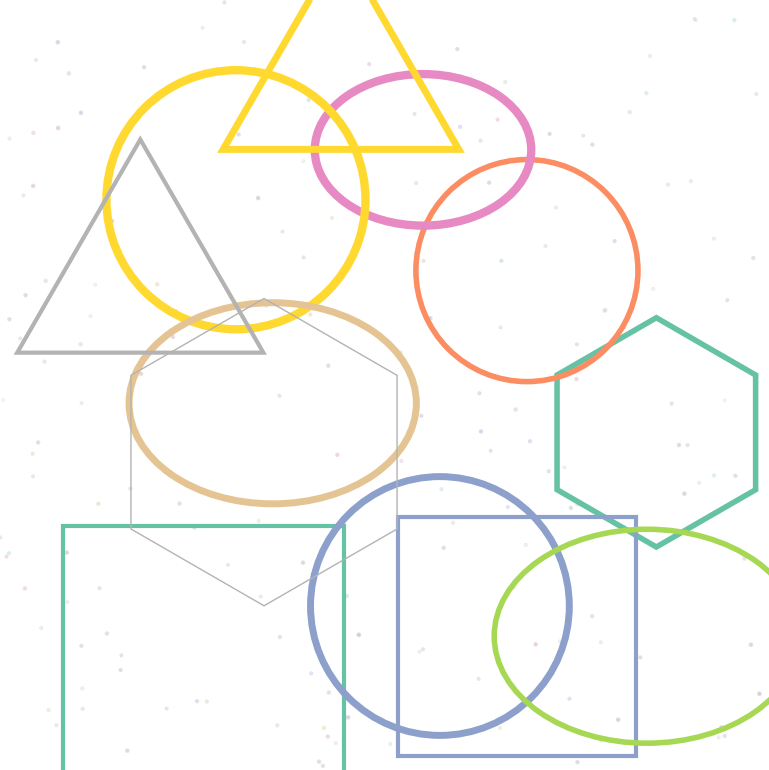[{"shape": "hexagon", "thickness": 2, "radius": 0.74, "center": [0.852, 0.438]}, {"shape": "square", "thickness": 1.5, "radius": 0.91, "center": [0.264, 0.134]}, {"shape": "circle", "thickness": 2, "radius": 0.72, "center": [0.684, 0.649]}, {"shape": "square", "thickness": 1.5, "radius": 0.78, "center": [0.671, 0.174]}, {"shape": "circle", "thickness": 2.5, "radius": 0.84, "center": [0.571, 0.213]}, {"shape": "oval", "thickness": 3, "radius": 0.7, "center": [0.549, 0.805]}, {"shape": "oval", "thickness": 2, "radius": 0.99, "center": [0.84, 0.174]}, {"shape": "circle", "thickness": 3, "radius": 0.84, "center": [0.306, 0.741]}, {"shape": "triangle", "thickness": 2.5, "radius": 0.88, "center": [0.443, 0.894]}, {"shape": "oval", "thickness": 2.5, "radius": 0.93, "center": [0.354, 0.476]}, {"shape": "hexagon", "thickness": 0.5, "radius": 1.0, "center": [0.343, 0.413]}, {"shape": "triangle", "thickness": 1.5, "radius": 0.92, "center": [0.182, 0.634]}]